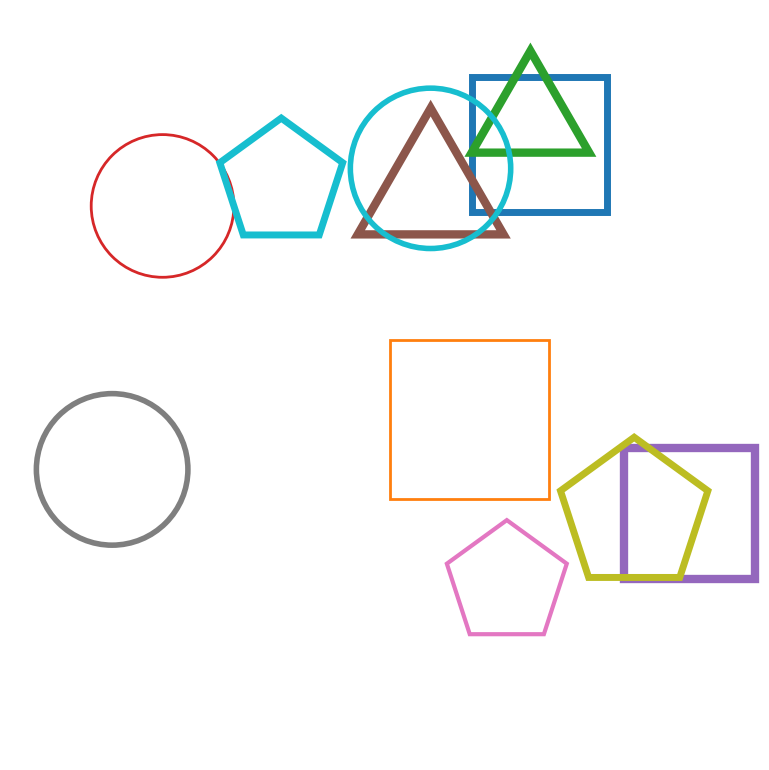[{"shape": "square", "thickness": 2.5, "radius": 0.44, "center": [0.701, 0.813]}, {"shape": "square", "thickness": 1, "radius": 0.52, "center": [0.61, 0.455]}, {"shape": "triangle", "thickness": 3, "radius": 0.44, "center": [0.689, 0.846]}, {"shape": "circle", "thickness": 1, "radius": 0.46, "center": [0.211, 0.733]}, {"shape": "square", "thickness": 3, "radius": 0.43, "center": [0.896, 0.333]}, {"shape": "triangle", "thickness": 3, "radius": 0.55, "center": [0.559, 0.75]}, {"shape": "pentagon", "thickness": 1.5, "radius": 0.41, "center": [0.658, 0.243]}, {"shape": "circle", "thickness": 2, "radius": 0.49, "center": [0.146, 0.39]}, {"shape": "pentagon", "thickness": 2.5, "radius": 0.5, "center": [0.824, 0.331]}, {"shape": "pentagon", "thickness": 2.5, "radius": 0.42, "center": [0.365, 0.763]}, {"shape": "circle", "thickness": 2, "radius": 0.52, "center": [0.559, 0.781]}]